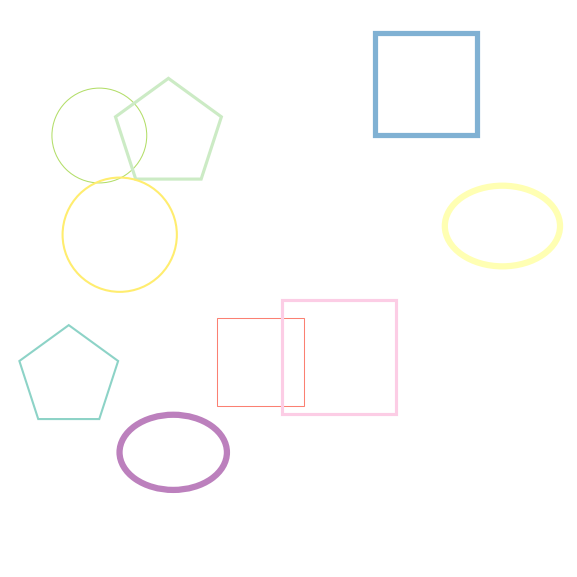[{"shape": "pentagon", "thickness": 1, "radius": 0.45, "center": [0.119, 0.346]}, {"shape": "oval", "thickness": 3, "radius": 0.5, "center": [0.87, 0.608]}, {"shape": "square", "thickness": 0.5, "radius": 0.38, "center": [0.451, 0.372]}, {"shape": "square", "thickness": 2.5, "radius": 0.44, "center": [0.737, 0.855]}, {"shape": "circle", "thickness": 0.5, "radius": 0.41, "center": [0.172, 0.764]}, {"shape": "square", "thickness": 1.5, "radius": 0.5, "center": [0.587, 0.381]}, {"shape": "oval", "thickness": 3, "radius": 0.46, "center": [0.3, 0.216]}, {"shape": "pentagon", "thickness": 1.5, "radius": 0.48, "center": [0.292, 0.767]}, {"shape": "circle", "thickness": 1, "radius": 0.49, "center": [0.207, 0.593]}]